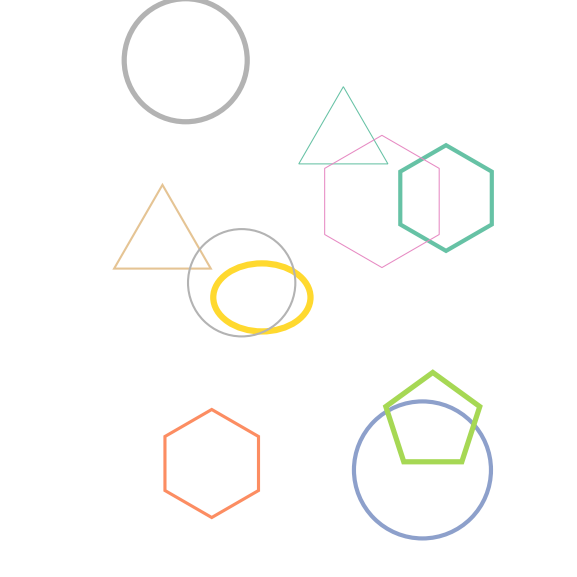[{"shape": "triangle", "thickness": 0.5, "radius": 0.45, "center": [0.595, 0.76]}, {"shape": "hexagon", "thickness": 2, "radius": 0.46, "center": [0.772, 0.656]}, {"shape": "hexagon", "thickness": 1.5, "radius": 0.47, "center": [0.367, 0.197]}, {"shape": "circle", "thickness": 2, "radius": 0.59, "center": [0.732, 0.185]}, {"shape": "hexagon", "thickness": 0.5, "radius": 0.57, "center": [0.661, 0.65]}, {"shape": "pentagon", "thickness": 2.5, "radius": 0.43, "center": [0.749, 0.269]}, {"shape": "oval", "thickness": 3, "radius": 0.42, "center": [0.453, 0.484]}, {"shape": "triangle", "thickness": 1, "radius": 0.48, "center": [0.281, 0.582]}, {"shape": "circle", "thickness": 2.5, "radius": 0.53, "center": [0.322, 0.895]}, {"shape": "circle", "thickness": 1, "radius": 0.46, "center": [0.418, 0.51]}]